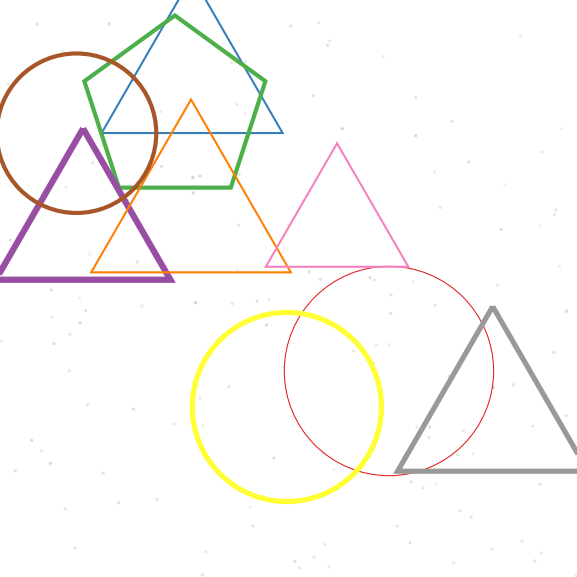[{"shape": "circle", "thickness": 0.5, "radius": 0.91, "center": [0.674, 0.357]}, {"shape": "triangle", "thickness": 1, "radius": 0.9, "center": [0.333, 0.859]}, {"shape": "pentagon", "thickness": 2, "radius": 0.82, "center": [0.303, 0.808]}, {"shape": "triangle", "thickness": 3, "radius": 0.87, "center": [0.144, 0.602]}, {"shape": "triangle", "thickness": 1, "radius": 1.0, "center": [0.331, 0.627]}, {"shape": "circle", "thickness": 2.5, "radius": 0.82, "center": [0.497, 0.294]}, {"shape": "circle", "thickness": 2, "radius": 0.69, "center": [0.132, 0.768]}, {"shape": "triangle", "thickness": 1, "radius": 0.71, "center": [0.584, 0.608]}, {"shape": "triangle", "thickness": 2.5, "radius": 0.95, "center": [0.853, 0.278]}]